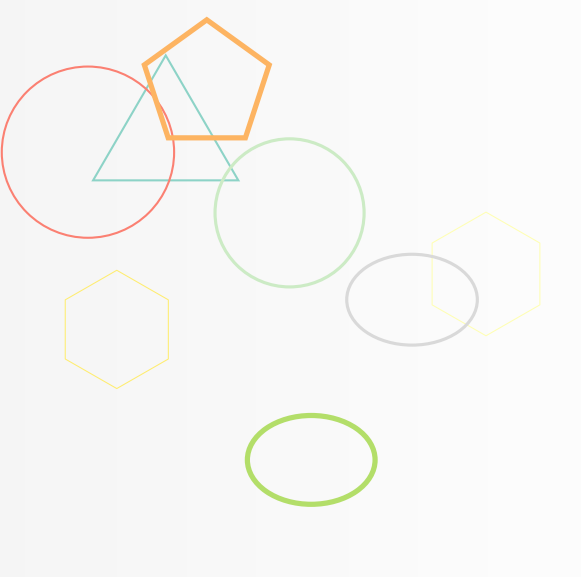[{"shape": "triangle", "thickness": 1, "radius": 0.72, "center": [0.285, 0.759]}, {"shape": "hexagon", "thickness": 0.5, "radius": 0.54, "center": [0.836, 0.525]}, {"shape": "circle", "thickness": 1, "radius": 0.74, "center": [0.151, 0.736]}, {"shape": "pentagon", "thickness": 2.5, "radius": 0.56, "center": [0.356, 0.852]}, {"shape": "oval", "thickness": 2.5, "radius": 0.55, "center": [0.535, 0.203]}, {"shape": "oval", "thickness": 1.5, "radius": 0.56, "center": [0.709, 0.48]}, {"shape": "circle", "thickness": 1.5, "radius": 0.64, "center": [0.498, 0.631]}, {"shape": "hexagon", "thickness": 0.5, "radius": 0.51, "center": [0.201, 0.429]}]